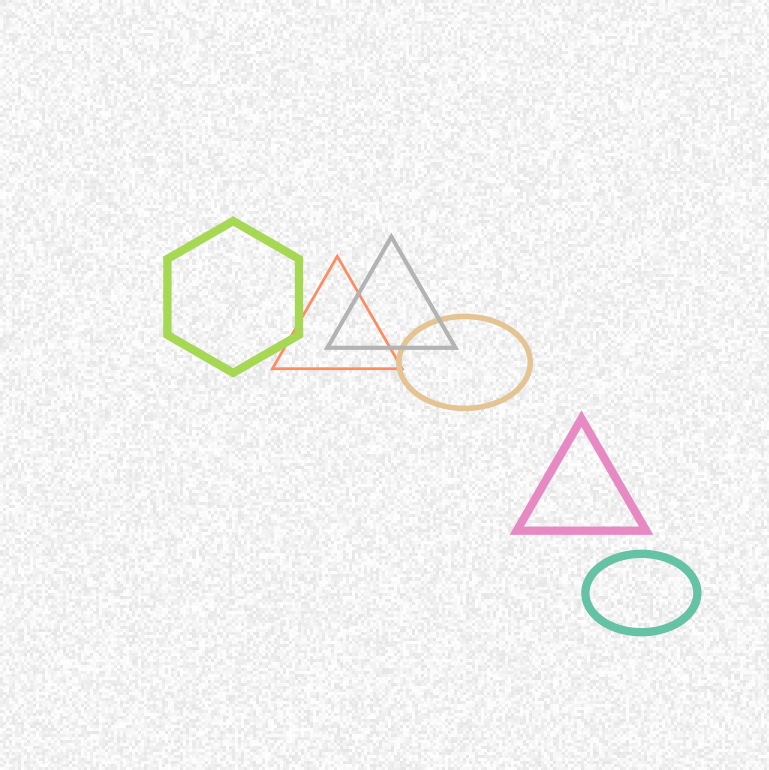[{"shape": "oval", "thickness": 3, "radius": 0.36, "center": [0.833, 0.23]}, {"shape": "triangle", "thickness": 1, "radius": 0.49, "center": [0.438, 0.57]}, {"shape": "triangle", "thickness": 3, "radius": 0.49, "center": [0.755, 0.359]}, {"shape": "hexagon", "thickness": 3, "radius": 0.49, "center": [0.303, 0.614]}, {"shape": "oval", "thickness": 2, "radius": 0.43, "center": [0.603, 0.529]}, {"shape": "triangle", "thickness": 1.5, "radius": 0.48, "center": [0.508, 0.596]}]